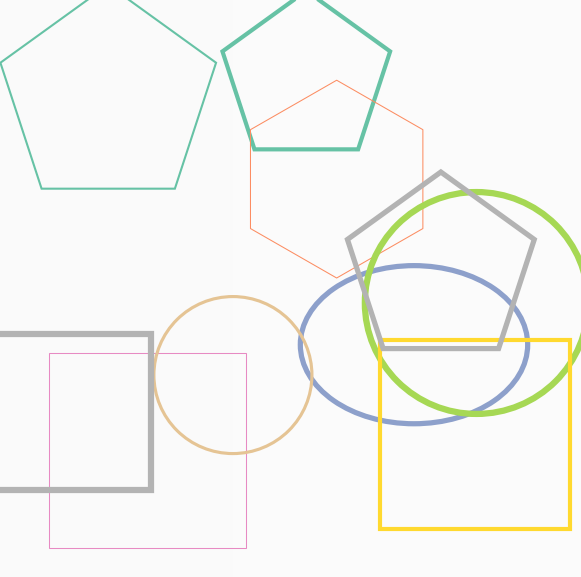[{"shape": "pentagon", "thickness": 2, "radius": 0.76, "center": [0.527, 0.863]}, {"shape": "pentagon", "thickness": 1, "radius": 0.98, "center": [0.186, 0.83]}, {"shape": "hexagon", "thickness": 0.5, "radius": 0.86, "center": [0.579, 0.689]}, {"shape": "oval", "thickness": 2.5, "radius": 0.98, "center": [0.712, 0.402]}, {"shape": "square", "thickness": 0.5, "radius": 0.85, "center": [0.253, 0.219]}, {"shape": "circle", "thickness": 3, "radius": 0.96, "center": [0.82, 0.474]}, {"shape": "square", "thickness": 2, "radius": 0.82, "center": [0.817, 0.246]}, {"shape": "circle", "thickness": 1.5, "radius": 0.68, "center": [0.401, 0.35]}, {"shape": "pentagon", "thickness": 2.5, "radius": 0.84, "center": [0.758, 0.532]}, {"shape": "square", "thickness": 3, "radius": 0.67, "center": [0.124, 0.285]}]